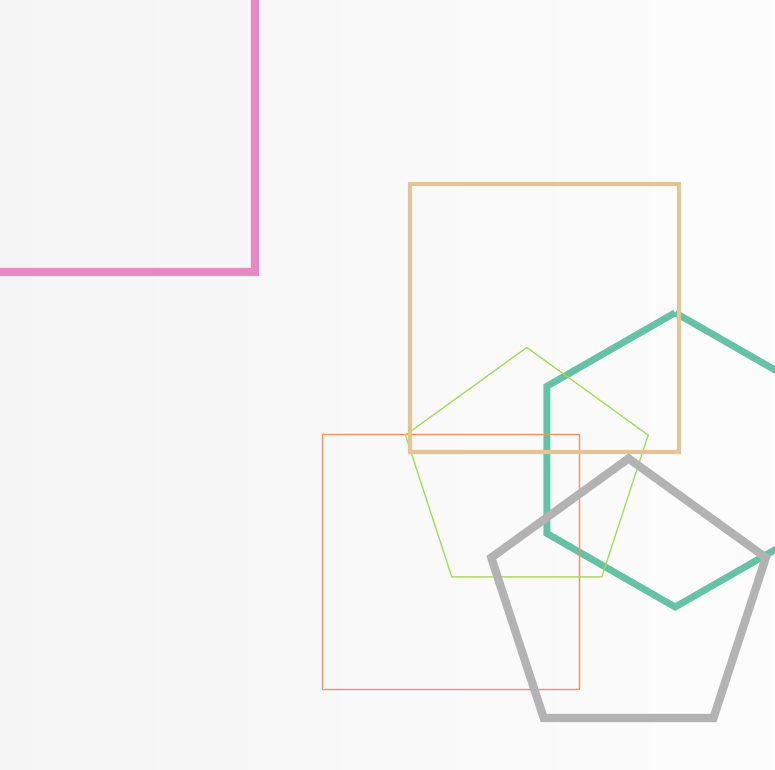[{"shape": "hexagon", "thickness": 2.5, "radius": 0.96, "center": [0.871, 0.403]}, {"shape": "square", "thickness": 0.5, "radius": 0.83, "center": [0.582, 0.271]}, {"shape": "square", "thickness": 3, "radius": 0.94, "center": [0.14, 0.835]}, {"shape": "pentagon", "thickness": 0.5, "radius": 0.82, "center": [0.68, 0.384]}, {"shape": "square", "thickness": 1.5, "radius": 0.87, "center": [0.703, 0.587]}, {"shape": "pentagon", "thickness": 3, "radius": 0.93, "center": [0.811, 0.218]}]